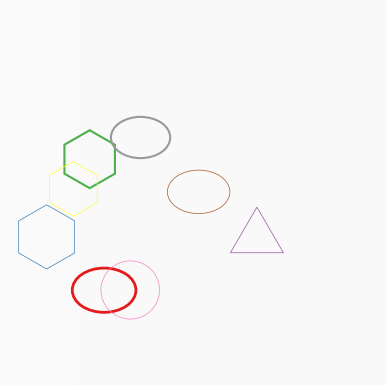[{"shape": "oval", "thickness": 2, "radius": 0.41, "center": [0.269, 0.246]}, {"shape": "hexagon", "thickness": 0.5, "radius": 0.42, "center": [0.12, 0.385]}, {"shape": "hexagon", "thickness": 1.5, "radius": 0.38, "center": [0.231, 0.586]}, {"shape": "triangle", "thickness": 0.5, "radius": 0.39, "center": [0.663, 0.383]}, {"shape": "hexagon", "thickness": 0.5, "radius": 0.36, "center": [0.189, 0.509]}, {"shape": "oval", "thickness": 0.5, "radius": 0.4, "center": [0.513, 0.502]}, {"shape": "circle", "thickness": 0.5, "radius": 0.38, "center": [0.336, 0.247]}, {"shape": "oval", "thickness": 1.5, "radius": 0.38, "center": [0.363, 0.643]}]